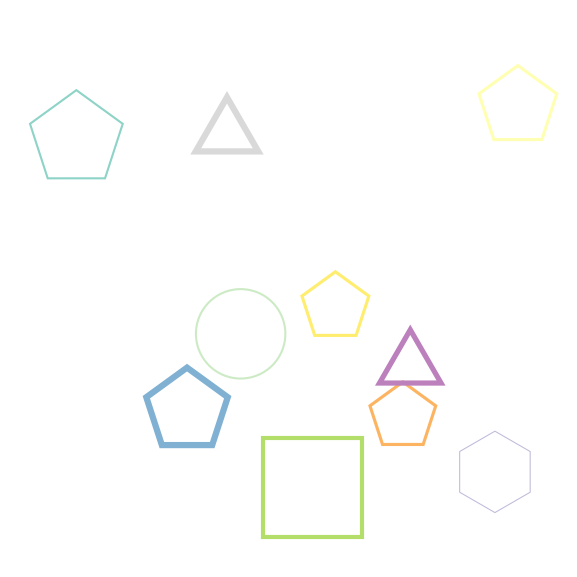[{"shape": "pentagon", "thickness": 1, "radius": 0.42, "center": [0.132, 0.759]}, {"shape": "pentagon", "thickness": 1.5, "radius": 0.35, "center": [0.897, 0.815]}, {"shape": "hexagon", "thickness": 0.5, "radius": 0.35, "center": [0.857, 0.182]}, {"shape": "pentagon", "thickness": 3, "radius": 0.37, "center": [0.324, 0.288]}, {"shape": "pentagon", "thickness": 1.5, "radius": 0.3, "center": [0.698, 0.278]}, {"shape": "square", "thickness": 2, "radius": 0.43, "center": [0.541, 0.155]}, {"shape": "triangle", "thickness": 3, "radius": 0.31, "center": [0.393, 0.768]}, {"shape": "triangle", "thickness": 2.5, "radius": 0.31, "center": [0.71, 0.367]}, {"shape": "circle", "thickness": 1, "radius": 0.39, "center": [0.417, 0.421]}, {"shape": "pentagon", "thickness": 1.5, "radius": 0.3, "center": [0.581, 0.468]}]